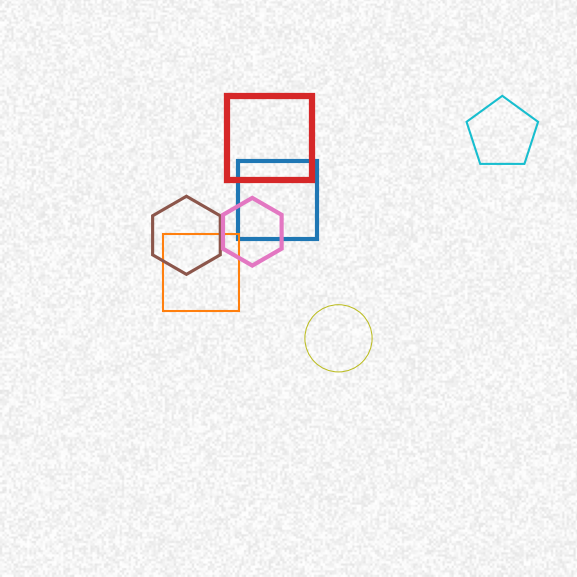[{"shape": "square", "thickness": 2, "radius": 0.34, "center": [0.481, 0.652]}, {"shape": "square", "thickness": 1, "radius": 0.33, "center": [0.348, 0.527]}, {"shape": "square", "thickness": 3, "radius": 0.37, "center": [0.467, 0.76]}, {"shape": "hexagon", "thickness": 1.5, "radius": 0.34, "center": [0.323, 0.592]}, {"shape": "hexagon", "thickness": 2, "radius": 0.29, "center": [0.437, 0.598]}, {"shape": "circle", "thickness": 0.5, "radius": 0.29, "center": [0.586, 0.413]}, {"shape": "pentagon", "thickness": 1, "radius": 0.33, "center": [0.87, 0.768]}]